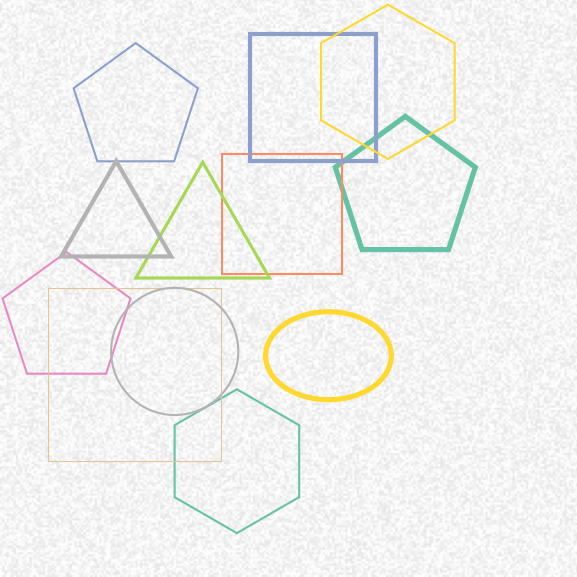[{"shape": "hexagon", "thickness": 1, "radius": 0.62, "center": [0.41, 0.201]}, {"shape": "pentagon", "thickness": 2.5, "radius": 0.64, "center": [0.702, 0.67]}, {"shape": "square", "thickness": 1, "radius": 0.52, "center": [0.488, 0.629]}, {"shape": "square", "thickness": 2, "radius": 0.55, "center": [0.542, 0.83]}, {"shape": "pentagon", "thickness": 1, "radius": 0.57, "center": [0.235, 0.811]}, {"shape": "pentagon", "thickness": 1, "radius": 0.58, "center": [0.115, 0.446]}, {"shape": "triangle", "thickness": 1.5, "radius": 0.67, "center": [0.351, 0.585]}, {"shape": "oval", "thickness": 2.5, "radius": 0.54, "center": [0.569, 0.383]}, {"shape": "hexagon", "thickness": 1, "radius": 0.67, "center": [0.672, 0.858]}, {"shape": "square", "thickness": 0.5, "radius": 0.75, "center": [0.233, 0.35]}, {"shape": "circle", "thickness": 1, "radius": 0.55, "center": [0.303, 0.391]}, {"shape": "triangle", "thickness": 2, "radius": 0.55, "center": [0.201, 0.61]}]